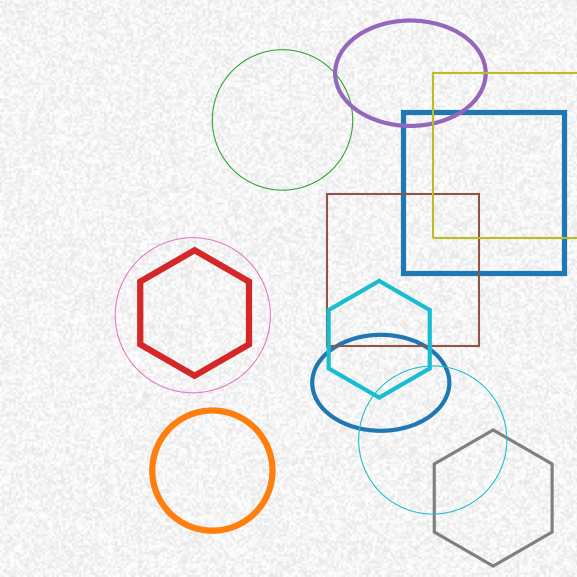[{"shape": "square", "thickness": 2.5, "radius": 0.7, "center": [0.838, 0.666]}, {"shape": "oval", "thickness": 2, "radius": 0.59, "center": [0.659, 0.336]}, {"shape": "circle", "thickness": 3, "radius": 0.52, "center": [0.368, 0.184]}, {"shape": "circle", "thickness": 0.5, "radius": 0.61, "center": [0.489, 0.791]}, {"shape": "hexagon", "thickness": 3, "radius": 0.54, "center": [0.337, 0.457]}, {"shape": "oval", "thickness": 2, "radius": 0.65, "center": [0.711, 0.872]}, {"shape": "square", "thickness": 1, "radius": 0.66, "center": [0.698, 0.532]}, {"shape": "circle", "thickness": 0.5, "radius": 0.67, "center": [0.334, 0.453]}, {"shape": "hexagon", "thickness": 1.5, "radius": 0.59, "center": [0.854, 0.137]}, {"shape": "square", "thickness": 1, "radius": 0.71, "center": [0.892, 0.73]}, {"shape": "circle", "thickness": 0.5, "radius": 0.64, "center": [0.749, 0.237]}, {"shape": "hexagon", "thickness": 2, "radius": 0.51, "center": [0.657, 0.412]}]